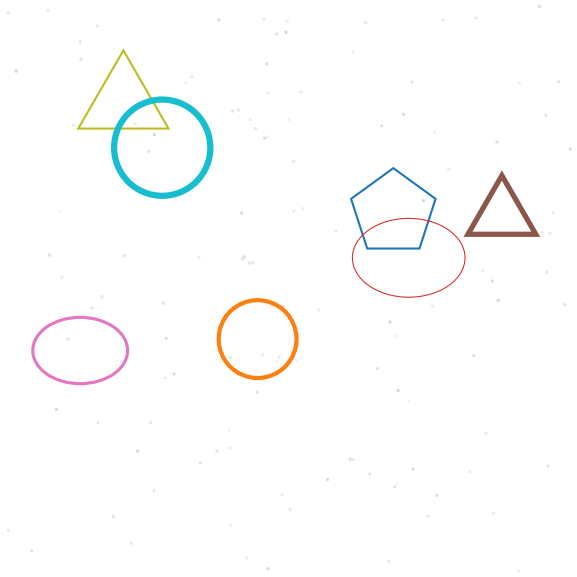[{"shape": "pentagon", "thickness": 1, "radius": 0.38, "center": [0.681, 0.631]}, {"shape": "circle", "thickness": 2, "radius": 0.34, "center": [0.446, 0.412]}, {"shape": "oval", "thickness": 0.5, "radius": 0.49, "center": [0.708, 0.553]}, {"shape": "triangle", "thickness": 2.5, "radius": 0.34, "center": [0.869, 0.627]}, {"shape": "oval", "thickness": 1.5, "radius": 0.41, "center": [0.139, 0.392]}, {"shape": "triangle", "thickness": 1, "radius": 0.45, "center": [0.214, 0.822]}, {"shape": "circle", "thickness": 3, "radius": 0.42, "center": [0.281, 0.743]}]